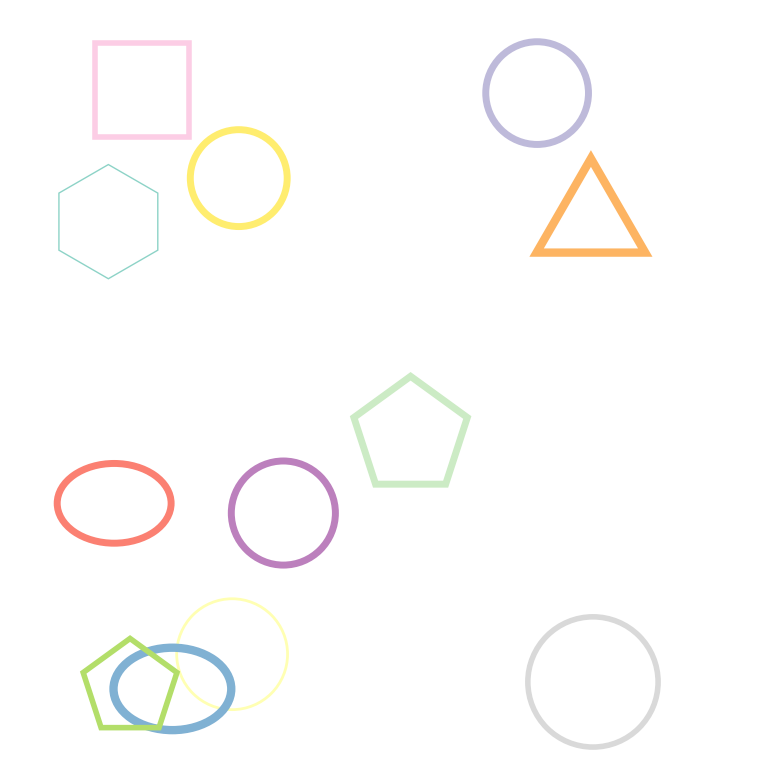[{"shape": "hexagon", "thickness": 0.5, "radius": 0.37, "center": [0.141, 0.712]}, {"shape": "circle", "thickness": 1, "radius": 0.36, "center": [0.301, 0.15]}, {"shape": "circle", "thickness": 2.5, "radius": 0.33, "center": [0.698, 0.879]}, {"shape": "oval", "thickness": 2.5, "radius": 0.37, "center": [0.148, 0.346]}, {"shape": "oval", "thickness": 3, "radius": 0.38, "center": [0.224, 0.105]}, {"shape": "triangle", "thickness": 3, "radius": 0.41, "center": [0.767, 0.713]}, {"shape": "pentagon", "thickness": 2, "radius": 0.32, "center": [0.169, 0.107]}, {"shape": "square", "thickness": 2, "radius": 0.31, "center": [0.184, 0.883]}, {"shape": "circle", "thickness": 2, "radius": 0.42, "center": [0.77, 0.114]}, {"shape": "circle", "thickness": 2.5, "radius": 0.34, "center": [0.368, 0.334]}, {"shape": "pentagon", "thickness": 2.5, "radius": 0.39, "center": [0.533, 0.434]}, {"shape": "circle", "thickness": 2.5, "radius": 0.31, "center": [0.31, 0.769]}]